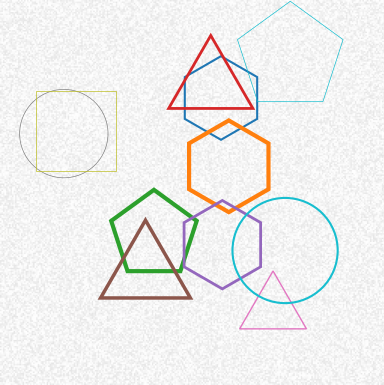[{"shape": "hexagon", "thickness": 1.5, "radius": 0.54, "center": [0.574, 0.745]}, {"shape": "hexagon", "thickness": 3, "radius": 0.6, "center": [0.594, 0.568]}, {"shape": "pentagon", "thickness": 3, "radius": 0.58, "center": [0.4, 0.39]}, {"shape": "triangle", "thickness": 2, "radius": 0.63, "center": [0.547, 0.782]}, {"shape": "hexagon", "thickness": 2, "radius": 0.57, "center": [0.578, 0.364]}, {"shape": "triangle", "thickness": 2.5, "radius": 0.67, "center": [0.378, 0.293]}, {"shape": "triangle", "thickness": 1, "radius": 0.5, "center": [0.709, 0.196]}, {"shape": "circle", "thickness": 0.5, "radius": 0.57, "center": [0.166, 0.653]}, {"shape": "square", "thickness": 0.5, "radius": 0.52, "center": [0.198, 0.66]}, {"shape": "pentagon", "thickness": 0.5, "radius": 0.72, "center": [0.754, 0.853]}, {"shape": "circle", "thickness": 1.5, "radius": 0.68, "center": [0.74, 0.349]}]